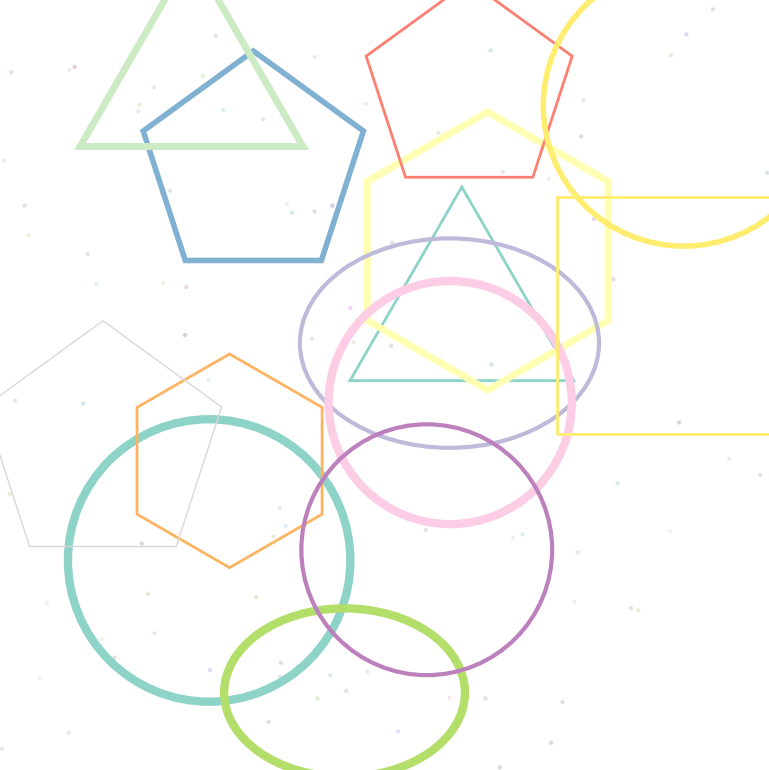[{"shape": "circle", "thickness": 3, "radius": 0.92, "center": [0.272, 0.272]}, {"shape": "triangle", "thickness": 1, "radius": 0.84, "center": [0.6, 0.589]}, {"shape": "hexagon", "thickness": 2.5, "radius": 0.9, "center": [0.633, 0.674]}, {"shape": "oval", "thickness": 1.5, "radius": 0.97, "center": [0.584, 0.554]}, {"shape": "pentagon", "thickness": 1, "radius": 0.7, "center": [0.609, 0.884]}, {"shape": "pentagon", "thickness": 2, "radius": 0.75, "center": [0.329, 0.783]}, {"shape": "hexagon", "thickness": 1, "radius": 0.69, "center": [0.298, 0.402]}, {"shape": "oval", "thickness": 3, "radius": 0.78, "center": [0.447, 0.1]}, {"shape": "circle", "thickness": 3, "radius": 0.79, "center": [0.585, 0.477]}, {"shape": "pentagon", "thickness": 0.5, "radius": 0.81, "center": [0.134, 0.421]}, {"shape": "circle", "thickness": 1.5, "radius": 0.81, "center": [0.554, 0.286]}, {"shape": "triangle", "thickness": 2.5, "radius": 0.84, "center": [0.249, 0.893]}, {"shape": "square", "thickness": 1, "radius": 0.77, "center": [0.877, 0.59]}, {"shape": "circle", "thickness": 2, "radius": 0.91, "center": [0.888, 0.863]}]